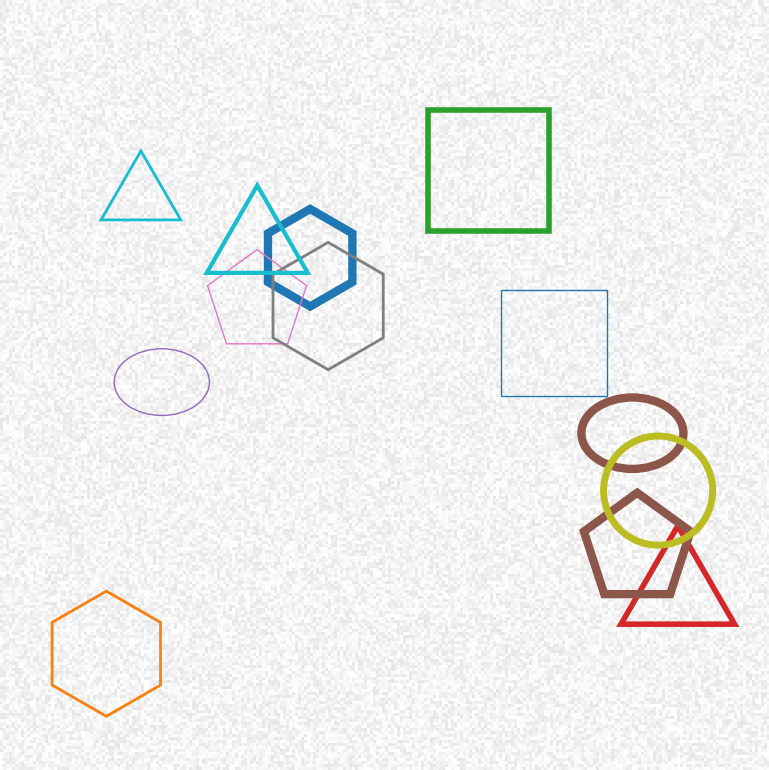[{"shape": "square", "thickness": 0.5, "radius": 0.34, "center": [0.719, 0.555]}, {"shape": "hexagon", "thickness": 3, "radius": 0.32, "center": [0.403, 0.665]}, {"shape": "hexagon", "thickness": 1, "radius": 0.41, "center": [0.138, 0.151]}, {"shape": "square", "thickness": 2, "radius": 0.39, "center": [0.635, 0.779]}, {"shape": "triangle", "thickness": 2, "radius": 0.43, "center": [0.88, 0.232]}, {"shape": "oval", "thickness": 0.5, "radius": 0.31, "center": [0.21, 0.504]}, {"shape": "oval", "thickness": 3, "radius": 0.33, "center": [0.821, 0.437]}, {"shape": "pentagon", "thickness": 3, "radius": 0.36, "center": [0.828, 0.287]}, {"shape": "pentagon", "thickness": 0.5, "radius": 0.34, "center": [0.334, 0.608]}, {"shape": "hexagon", "thickness": 1, "radius": 0.41, "center": [0.426, 0.603]}, {"shape": "circle", "thickness": 2.5, "radius": 0.35, "center": [0.855, 0.363]}, {"shape": "triangle", "thickness": 1, "radius": 0.3, "center": [0.183, 0.744]}, {"shape": "triangle", "thickness": 1.5, "radius": 0.38, "center": [0.334, 0.683]}]